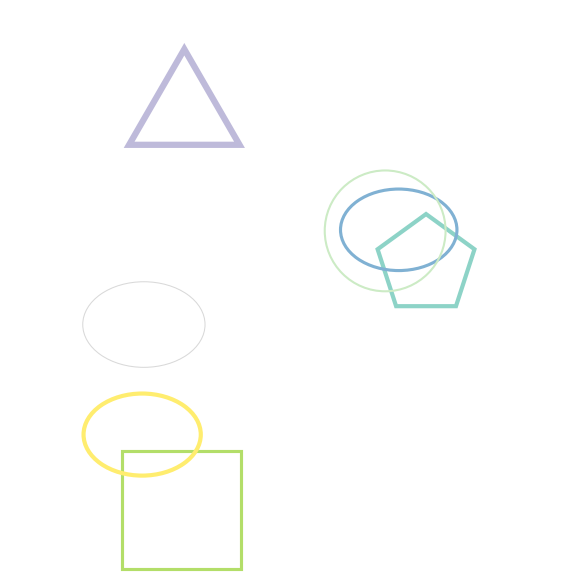[{"shape": "pentagon", "thickness": 2, "radius": 0.44, "center": [0.738, 0.54]}, {"shape": "triangle", "thickness": 3, "radius": 0.55, "center": [0.319, 0.804]}, {"shape": "oval", "thickness": 1.5, "radius": 0.5, "center": [0.69, 0.601]}, {"shape": "square", "thickness": 1.5, "radius": 0.51, "center": [0.314, 0.116]}, {"shape": "oval", "thickness": 0.5, "radius": 0.53, "center": [0.249, 0.437]}, {"shape": "circle", "thickness": 1, "radius": 0.52, "center": [0.667, 0.599]}, {"shape": "oval", "thickness": 2, "radius": 0.51, "center": [0.246, 0.247]}]